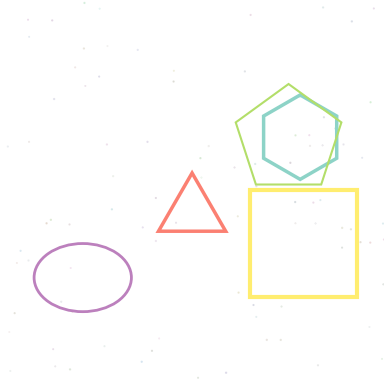[{"shape": "hexagon", "thickness": 2.5, "radius": 0.55, "center": [0.78, 0.644]}, {"shape": "triangle", "thickness": 2.5, "radius": 0.5, "center": [0.499, 0.45]}, {"shape": "pentagon", "thickness": 1.5, "radius": 0.72, "center": [0.75, 0.637]}, {"shape": "oval", "thickness": 2, "radius": 0.63, "center": [0.215, 0.279]}, {"shape": "square", "thickness": 3, "radius": 0.69, "center": [0.789, 0.368]}]